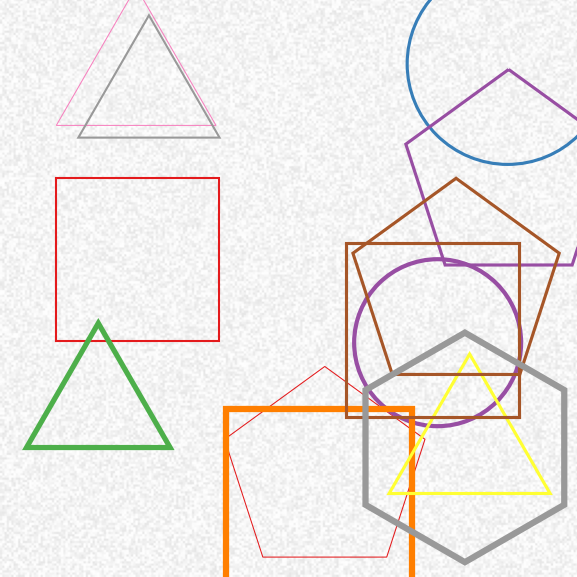[{"shape": "pentagon", "thickness": 0.5, "radius": 0.91, "center": [0.562, 0.182]}, {"shape": "square", "thickness": 1, "radius": 0.7, "center": [0.238, 0.549]}, {"shape": "circle", "thickness": 1.5, "radius": 0.87, "center": [0.879, 0.889]}, {"shape": "triangle", "thickness": 2.5, "radius": 0.72, "center": [0.17, 0.296]}, {"shape": "circle", "thickness": 2, "radius": 0.72, "center": [0.758, 0.406]}, {"shape": "pentagon", "thickness": 1.5, "radius": 0.94, "center": [0.881, 0.692]}, {"shape": "square", "thickness": 3, "radius": 0.81, "center": [0.552, 0.129]}, {"shape": "triangle", "thickness": 1.5, "radius": 0.8, "center": [0.813, 0.225]}, {"shape": "pentagon", "thickness": 1.5, "radius": 0.94, "center": [0.79, 0.503]}, {"shape": "square", "thickness": 1.5, "radius": 0.75, "center": [0.749, 0.428]}, {"shape": "triangle", "thickness": 0.5, "radius": 0.8, "center": [0.236, 0.862]}, {"shape": "triangle", "thickness": 1, "radius": 0.71, "center": [0.258, 0.831]}, {"shape": "hexagon", "thickness": 3, "radius": 0.99, "center": [0.805, 0.224]}]